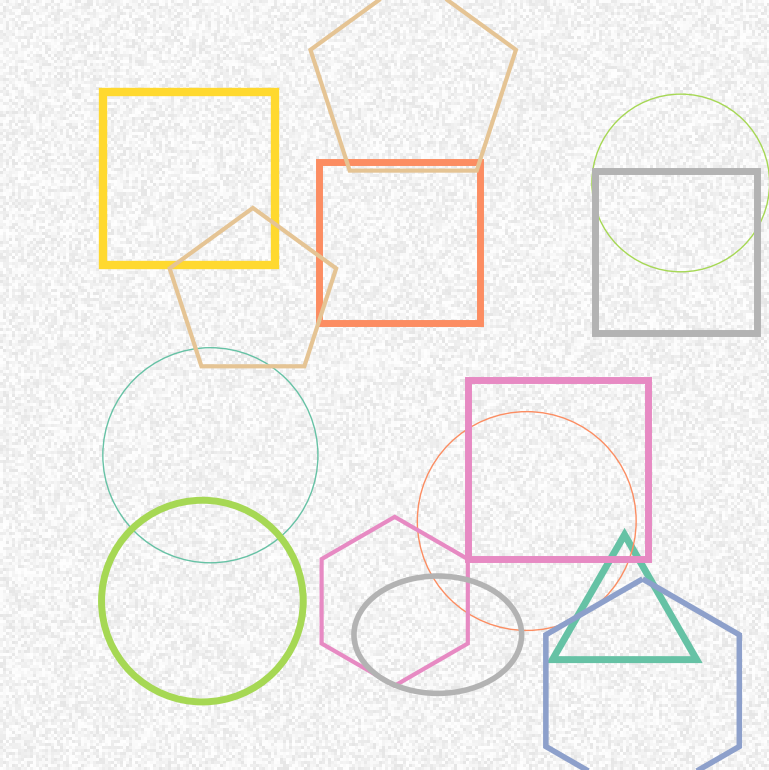[{"shape": "triangle", "thickness": 2.5, "radius": 0.54, "center": [0.811, 0.197]}, {"shape": "circle", "thickness": 0.5, "radius": 0.7, "center": [0.273, 0.409]}, {"shape": "circle", "thickness": 0.5, "radius": 0.71, "center": [0.684, 0.323]}, {"shape": "square", "thickness": 2.5, "radius": 0.52, "center": [0.519, 0.685]}, {"shape": "hexagon", "thickness": 2, "radius": 0.73, "center": [0.835, 0.103]}, {"shape": "hexagon", "thickness": 1.5, "radius": 0.55, "center": [0.513, 0.219]}, {"shape": "square", "thickness": 2.5, "radius": 0.58, "center": [0.725, 0.39]}, {"shape": "circle", "thickness": 0.5, "radius": 0.58, "center": [0.884, 0.762]}, {"shape": "circle", "thickness": 2.5, "radius": 0.65, "center": [0.263, 0.219]}, {"shape": "square", "thickness": 3, "radius": 0.56, "center": [0.246, 0.768]}, {"shape": "pentagon", "thickness": 1.5, "radius": 0.7, "center": [0.537, 0.892]}, {"shape": "pentagon", "thickness": 1.5, "radius": 0.57, "center": [0.328, 0.616]}, {"shape": "oval", "thickness": 2, "radius": 0.54, "center": [0.569, 0.176]}, {"shape": "square", "thickness": 2.5, "radius": 0.53, "center": [0.878, 0.672]}]